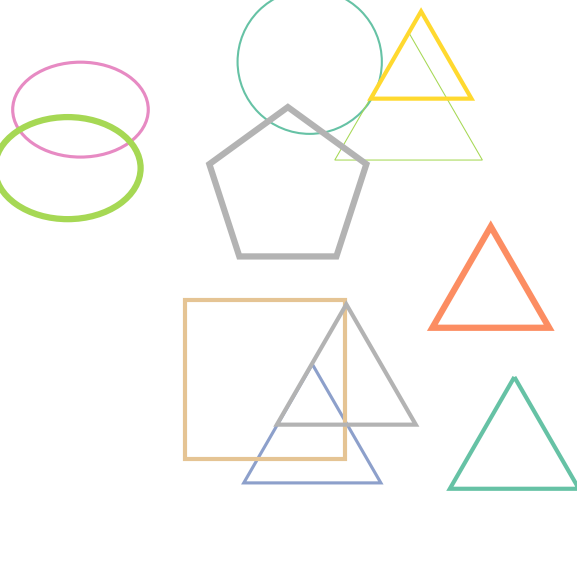[{"shape": "triangle", "thickness": 2, "radius": 0.65, "center": [0.891, 0.217]}, {"shape": "circle", "thickness": 1, "radius": 0.62, "center": [0.536, 0.892]}, {"shape": "triangle", "thickness": 3, "radius": 0.58, "center": [0.85, 0.49]}, {"shape": "triangle", "thickness": 1.5, "radius": 0.69, "center": [0.541, 0.231]}, {"shape": "oval", "thickness": 1.5, "radius": 0.59, "center": [0.139, 0.809]}, {"shape": "triangle", "thickness": 0.5, "radius": 0.74, "center": [0.707, 0.796]}, {"shape": "oval", "thickness": 3, "radius": 0.63, "center": [0.117, 0.708]}, {"shape": "triangle", "thickness": 2, "radius": 0.5, "center": [0.729, 0.879]}, {"shape": "square", "thickness": 2, "radius": 0.69, "center": [0.458, 0.342]}, {"shape": "pentagon", "thickness": 3, "radius": 0.71, "center": [0.498, 0.671]}, {"shape": "triangle", "thickness": 2, "radius": 0.69, "center": [0.6, 0.333]}]